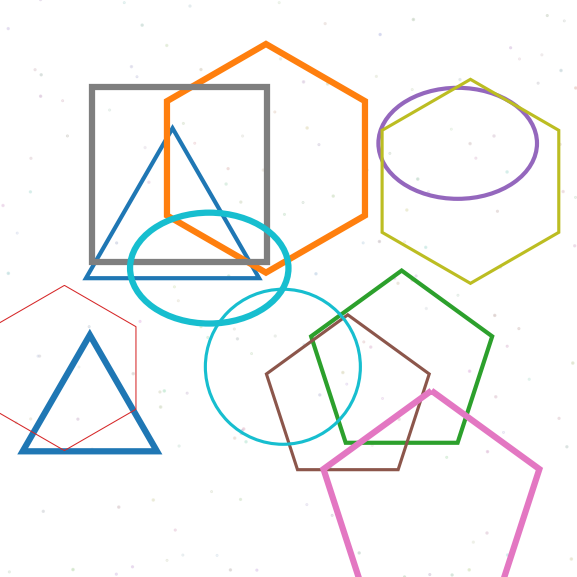[{"shape": "triangle", "thickness": 2, "radius": 0.87, "center": [0.299, 0.604]}, {"shape": "triangle", "thickness": 3, "radius": 0.67, "center": [0.156, 0.285]}, {"shape": "hexagon", "thickness": 3, "radius": 0.99, "center": [0.461, 0.725]}, {"shape": "pentagon", "thickness": 2, "radius": 0.82, "center": [0.696, 0.366]}, {"shape": "hexagon", "thickness": 0.5, "radius": 0.72, "center": [0.112, 0.362]}, {"shape": "oval", "thickness": 2, "radius": 0.69, "center": [0.793, 0.751]}, {"shape": "pentagon", "thickness": 1.5, "radius": 0.74, "center": [0.602, 0.306]}, {"shape": "pentagon", "thickness": 3, "radius": 0.98, "center": [0.747, 0.126]}, {"shape": "square", "thickness": 3, "radius": 0.76, "center": [0.31, 0.697]}, {"shape": "hexagon", "thickness": 1.5, "radius": 0.88, "center": [0.815, 0.685]}, {"shape": "circle", "thickness": 1.5, "radius": 0.67, "center": [0.49, 0.364]}, {"shape": "oval", "thickness": 3, "radius": 0.69, "center": [0.362, 0.535]}]